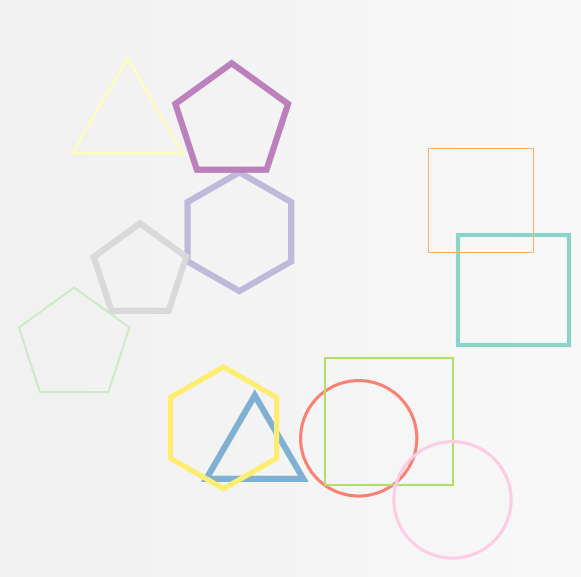[{"shape": "square", "thickness": 2, "radius": 0.48, "center": [0.883, 0.497]}, {"shape": "triangle", "thickness": 1, "radius": 0.55, "center": [0.219, 0.789]}, {"shape": "hexagon", "thickness": 3, "radius": 0.51, "center": [0.412, 0.598]}, {"shape": "circle", "thickness": 1.5, "radius": 0.5, "center": [0.617, 0.24]}, {"shape": "triangle", "thickness": 3, "radius": 0.48, "center": [0.438, 0.218]}, {"shape": "square", "thickness": 0.5, "radius": 0.45, "center": [0.827, 0.653]}, {"shape": "square", "thickness": 1, "radius": 0.55, "center": [0.669, 0.269]}, {"shape": "circle", "thickness": 1.5, "radius": 0.5, "center": [0.778, 0.134]}, {"shape": "pentagon", "thickness": 3, "radius": 0.42, "center": [0.241, 0.529]}, {"shape": "pentagon", "thickness": 3, "radius": 0.51, "center": [0.399, 0.788]}, {"shape": "pentagon", "thickness": 1, "radius": 0.5, "center": [0.128, 0.401]}, {"shape": "hexagon", "thickness": 2.5, "radius": 0.53, "center": [0.385, 0.258]}]